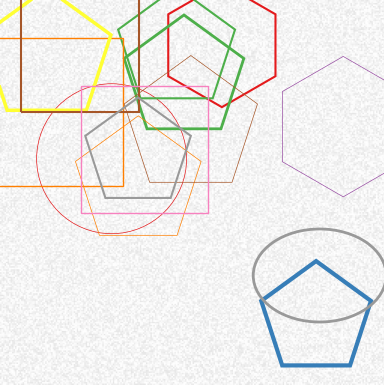[{"shape": "circle", "thickness": 0.5, "radius": 0.97, "center": [0.29, 0.588]}, {"shape": "hexagon", "thickness": 1.5, "radius": 0.8, "center": [0.576, 0.882]}, {"shape": "pentagon", "thickness": 3, "radius": 0.75, "center": [0.821, 0.172]}, {"shape": "pentagon", "thickness": 1.5, "radius": 0.8, "center": [0.459, 0.874]}, {"shape": "pentagon", "thickness": 2, "radius": 0.82, "center": [0.478, 0.798]}, {"shape": "hexagon", "thickness": 0.5, "radius": 0.91, "center": [0.891, 0.671]}, {"shape": "pentagon", "thickness": 0.5, "radius": 0.86, "center": [0.359, 0.528]}, {"shape": "square", "thickness": 1, "radius": 0.96, "center": [0.128, 0.709]}, {"shape": "pentagon", "thickness": 2.5, "radius": 0.88, "center": [0.121, 0.855]}, {"shape": "pentagon", "thickness": 0.5, "radius": 0.91, "center": [0.496, 0.674]}, {"shape": "square", "thickness": 1.5, "radius": 0.76, "center": [0.207, 0.862]}, {"shape": "square", "thickness": 1, "radius": 0.82, "center": [0.375, 0.612]}, {"shape": "pentagon", "thickness": 1.5, "radius": 0.72, "center": [0.359, 0.603]}, {"shape": "oval", "thickness": 2, "radius": 0.86, "center": [0.83, 0.284]}]